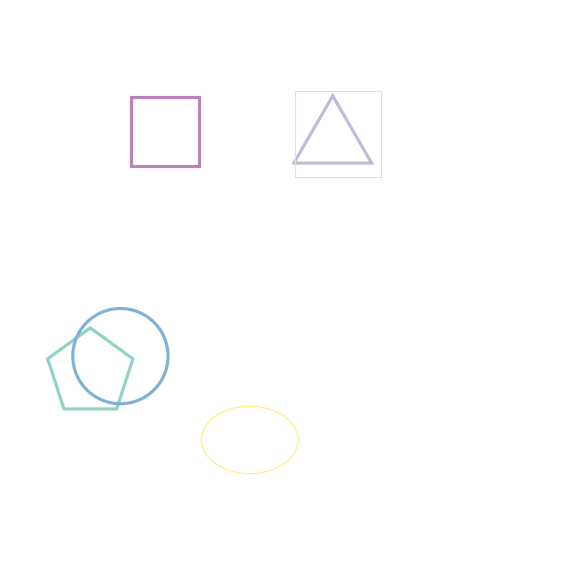[{"shape": "pentagon", "thickness": 1.5, "radius": 0.39, "center": [0.156, 0.354]}, {"shape": "triangle", "thickness": 1.5, "radius": 0.39, "center": [0.576, 0.756]}, {"shape": "circle", "thickness": 1.5, "radius": 0.41, "center": [0.209, 0.382]}, {"shape": "square", "thickness": 0.5, "radius": 0.37, "center": [0.585, 0.768]}, {"shape": "square", "thickness": 1.5, "radius": 0.3, "center": [0.286, 0.771]}, {"shape": "oval", "thickness": 0.5, "radius": 0.42, "center": [0.433, 0.237]}]